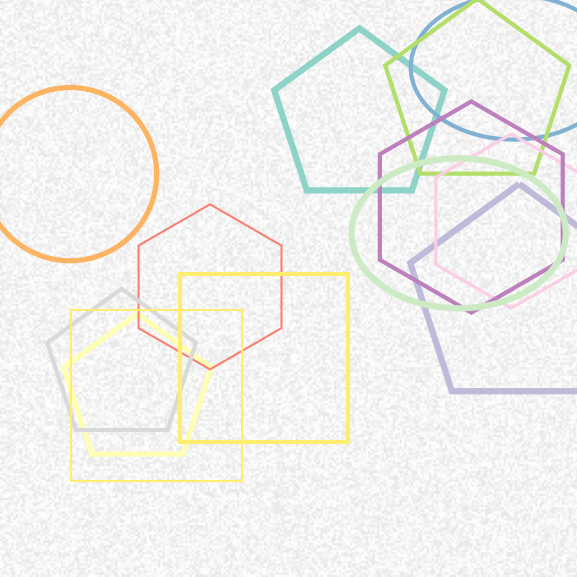[{"shape": "pentagon", "thickness": 3, "radius": 0.78, "center": [0.622, 0.795]}, {"shape": "pentagon", "thickness": 2.5, "radius": 0.67, "center": [0.238, 0.321]}, {"shape": "pentagon", "thickness": 3, "radius": 0.99, "center": [0.899, 0.482]}, {"shape": "hexagon", "thickness": 1, "radius": 0.71, "center": [0.364, 0.502]}, {"shape": "oval", "thickness": 2, "radius": 0.89, "center": [0.89, 0.883]}, {"shape": "circle", "thickness": 2.5, "radius": 0.75, "center": [0.121, 0.698]}, {"shape": "pentagon", "thickness": 2, "radius": 0.84, "center": [0.826, 0.834]}, {"shape": "hexagon", "thickness": 1.5, "radius": 0.75, "center": [0.885, 0.616]}, {"shape": "pentagon", "thickness": 2, "radius": 0.68, "center": [0.211, 0.364]}, {"shape": "hexagon", "thickness": 2, "radius": 0.91, "center": [0.816, 0.641]}, {"shape": "oval", "thickness": 3, "radius": 0.93, "center": [0.794, 0.595]}, {"shape": "square", "thickness": 2, "radius": 0.73, "center": [0.458, 0.38]}, {"shape": "square", "thickness": 1, "radius": 0.74, "center": [0.271, 0.314]}]